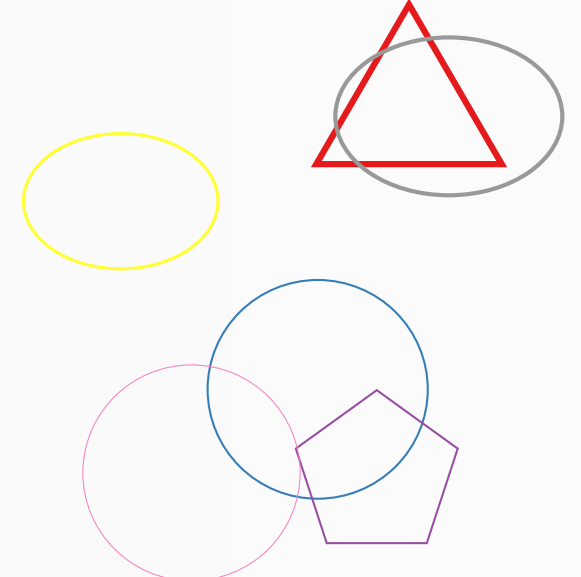[{"shape": "triangle", "thickness": 3, "radius": 0.92, "center": [0.704, 0.807]}, {"shape": "circle", "thickness": 1, "radius": 0.95, "center": [0.547, 0.325]}, {"shape": "pentagon", "thickness": 1, "radius": 0.73, "center": [0.648, 0.177]}, {"shape": "oval", "thickness": 1.5, "radius": 0.84, "center": [0.208, 0.651]}, {"shape": "circle", "thickness": 0.5, "radius": 0.93, "center": [0.329, 0.18]}, {"shape": "oval", "thickness": 2, "radius": 0.98, "center": [0.772, 0.798]}]